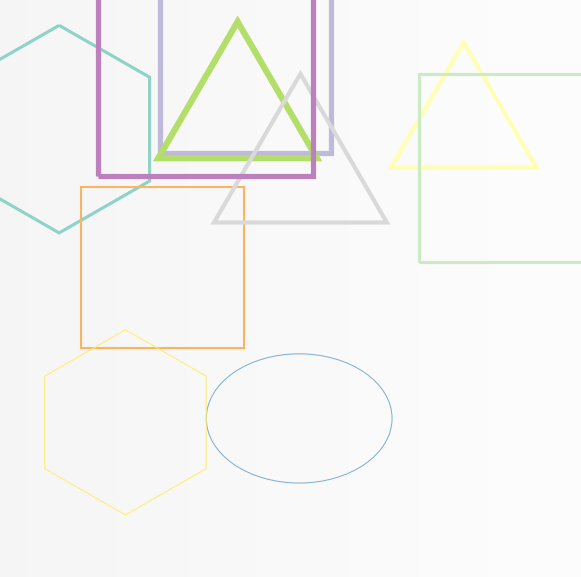[{"shape": "hexagon", "thickness": 1.5, "radius": 0.9, "center": [0.102, 0.776]}, {"shape": "triangle", "thickness": 2, "radius": 0.72, "center": [0.798, 0.781]}, {"shape": "square", "thickness": 2.5, "radius": 0.74, "center": [0.423, 0.882]}, {"shape": "oval", "thickness": 0.5, "radius": 0.8, "center": [0.515, 0.275]}, {"shape": "square", "thickness": 1, "radius": 0.7, "center": [0.28, 0.536]}, {"shape": "triangle", "thickness": 3, "radius": 0.79, "center": [0.409, 0.804]}, {"shape": "triangle", "thickness": 2, "radius": 0.86, "center": [0.517, 0.7]}, {"shape": "square", "thickness": 2.5, "radius": 0.92, "center": [0.353, 0.88]}, {"shape": "square", "thickness": 1.5, "radius": 0.82, "center": [0.885, 0.708]}, {"shape": "hexagon", "thickness": 0.5, "radius": 0.8, "center": [0.216, 0.268]}]